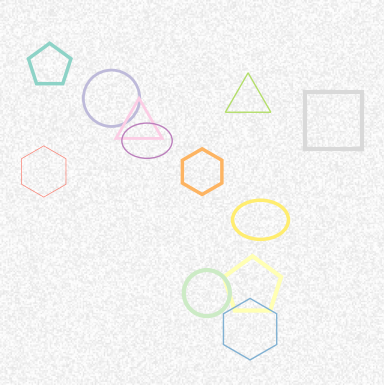[{"shape": "pentagon", "thickness": 2.5, "radius": 0.29, "center": [0.129, 0.83]}, {"shape": "pentagon", "thickness": 3, "radius": 0.39, "center": [0.656, 0.257]}, {"shape": "circle", "thickness": 2, "radius": 0.37, "center": [0.29, 0.745]}, {"shape": "hexagon", "thickness": 0.5, "radius": 0.33, "center": [0.114, 0.555]}, {"shape": "hexagon", "thickness": 1, "radius": 0.4, "center": [0.65, 0.145]}, {"shape": "hexagon", "thickness": 2.5, "radius": 0.3, "center": [0.525, 0.554]}, {"shape": "triangle", "thickness": 1, "radius": 0.34, "center": [0.644, 0.743]}, {"shape": "triangle", "thickness": 2, "radius": 0.35, "center": [0.361, 0.675]}, {"shape": "square", "thickness": 3, "radius": 0.37, "center": [0.866, 0.686]}, {"shape": "oval", "thickness": 1, "radius": 0.33, "center": [0.382, 0.634]}, {"shape": "circle", "thickness": 3, "radius": 0.3, "center": [0.537, 0.239]}, {"shape": "oval", "thickness": 2.5, "radius": 0.36, "center": [0.677, 0.429]}]